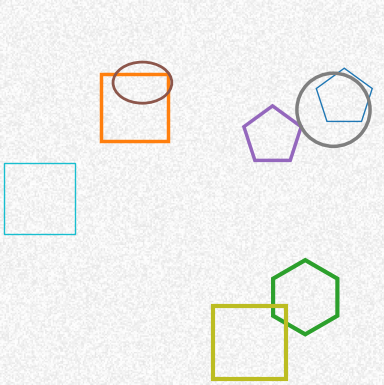[{"shape": "pentagon", "thickness": 1, "radius": 0.38, "center": [0.894, 0.746]}, {"shape": "square", "thickness": 2.5, "radius": 0.44, "center": [0.35, 0.72]}, {"shape": "hexagon", "thickness": 3, "radius": 0.48, "center": [0.793, 0.228]}, {"shape": "pentagon", "thickness": 2.5, "radius": 0.39, "center": [0.708, 0.647]}, {"shape": "oval", "thickness": 2, "radius": 0.38, "center": [0.37, 0.785]}, {"shape": "circle", "thickness": 2.5, "radius": 0.47, "center": [0.866, 0.715]}, {"shape": "square", "thickness": 3, "radius": 0.47, "center": [0.648, 0.111]}, {"shape": "square", "thickness": 1, "radius": 0.46, "center": [0.102, 0.484]}]